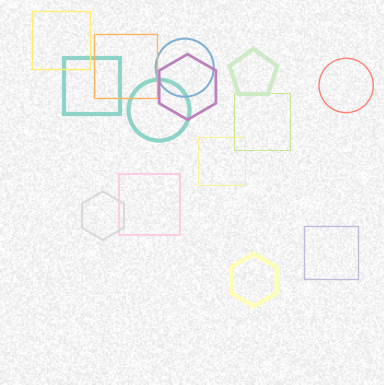[{"shape": "square", "thickness": 3, "radius": 0.37, "center": [0.239, 0.776]}, {"shape": "circle", "thickness": 3, "radius": 0.4, "center": [0.413, 0.714]}, {"shape": "hexagon", "thickness": 3, "radius": 0.34, "center": [0.66, 0.273]}, {"shape": "square", "thickness": 1, "radius": 0.35, "center": [0.86, 0.344]}, {"shape": "circle", "thickness": 1, "radius": 0.35, "center": [0.899, 0.778]}, {"shape": "circle", "thickness": 1.5, "radius": 0.38, "center": [0.48, 0.824]}, {"shape": "square", "thickness": 1, "radius": 0.41, "center": [0.326, 0.829]}, {"shape": "square", "thickness": 0.5, "radius": 0.37, "center": [0.681, 0.684]}, {"shape": "square", "thickness": 1.5, "radius": 0.39, "center": [0.389, 0.469]}, {"shape": "hexagon", "thickness": 1.5, "radius": 0.31, "center": [0.267, 0.44]}, {"shape": "hexagon", "thickness": 2, "radius": 0.43, "center": [0.487, 0.774]}, {"shape": "pentagon", "thickness": 3, "radius": 0.33, "center": [0.658, 0.808]}, {"shape": "square", "thickness": 1, "radius": 0.38, "center": [0.158, 0.896]}, {"shape": "square", "thickness": 0.5, "radius": 0.31, "center": [0.576, 0.582]}]